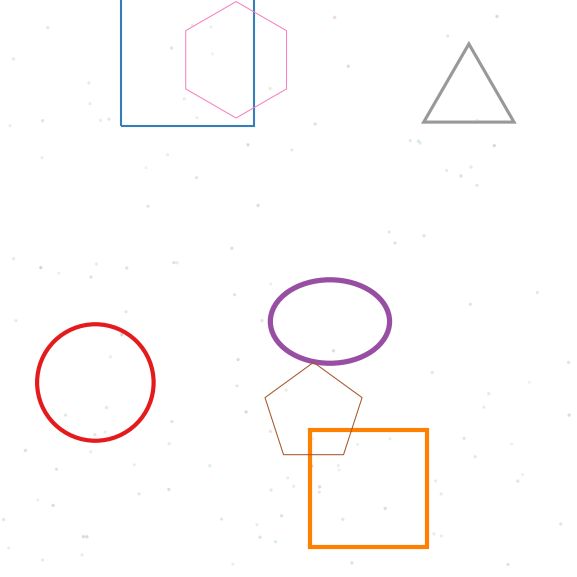[{"shape": "circle", "thickness": 2, "radius": 0.5, "center": [0.165, 0.337]}, {"shape": "square", "thickness": 1, "radius": 0.58, "center": [0.325, 0.896]}, {"shape": "oval", "thickness": 2.5, "radius": 0.52, "center": [0.571, 0.442]}, {"shape": "square", "thickness": 2, "radius": 0.5, "center": [0.638, 0.153]}, {"shape": "pentagon", "thickness": 0.5, "radius": 0.44, "center": [0.543, 0.283]}, {"shape": "hexagon", "thickness": 0.5, "radius": 0.5, "center": [0.409, 0.896]}, {"shape": "triangle", "thickness": 1.5, "radius": 0.45, "center": [0.812, 0.833]}]